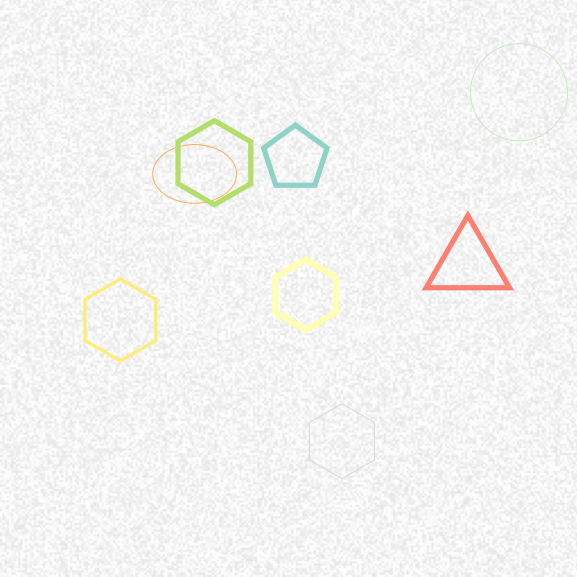[{"shape": "pentagon", "thickness": 2.5, "radius": 0.29, "center": [0.511, 0.725]}, {"shape": "hexagon", "thickness": 3, "radius": 0.3, "center": [0.53, 0.489]}, {"shape": "triangle", "thickness": 2.5, "radius": 0.42, "center": [0.81, 0.543]}, {"shape": "oval", "thickness": 0.5, "radius": 0.36, "center": [0.337, 0.698]}, {"shape": "hexagon", "thickness": 2.5, "radius": 0.36, "center": [0.371, 0.717]}, {"shape": "hexagon", "thickness": 0.5, "radius": 0.32, "center": [0.592, 0.235]}, {"shape": "circle", "thickness": 0.5, "radius": 0.42, "center": [0.899, 0.839]}, {"shape": "hexagon", "thickness": 1.5, "radius": 0.35, "center": [0.208, 0.445]}]